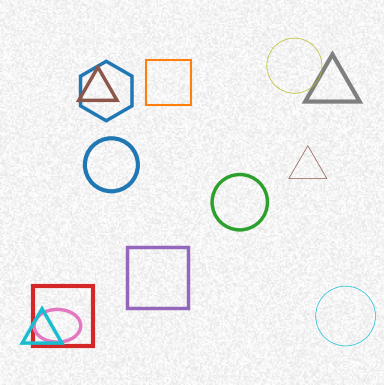[{"shape": "circle", "thickness": 3, "radius": 0.34, "center": [0.289, 0.572]}, {"shape": "hexagon", "thickness": 2.5, "radius": 0.39, "center": [0.276, 0.764]}, {"shape": "square", "thickness": 1.5, "radius": 0.29, "center": [0.437, 0.785]}, {"shape": "circle", "thickness": 2.5, "radius": 0.36, "center": [0.623, 0.475]}, {"shape": "square", "thickness": 3, "radius": 0.39, "center": [0.164, 0.179]}, {"shape": "square", "thickness": 2.5, "radius": 0.4, "center": [0.409, 0.279]}, {"shape": "triangle", "thickness": 0.5, "radius": 0.29, "center": [0.8, 0.564]}, {"shape": "triangle", "thickness": 2.5, "radius": 0.29, "center": [0.254, 0.768]}, {"shape": "oval", "thickness": 2.5, "radius": 0.3, "center": [0.149, 0.154]}, {"shape": "triangle", "thickness": 3, "radius": 0.41, "center": [0.863, 0.777]}, {"shape": "circle", "thickness": 0.5, "radius": 0.36, "center": [0.765, 0.829]}, {"shape": "triangle", "thickness": 2.5, "radius": 0.3, "center": [0.109, 0.139]}, {"shape": "circle", "thickness": 0.5, "radius": 0.39, "center": [0.898, 0.179]}]